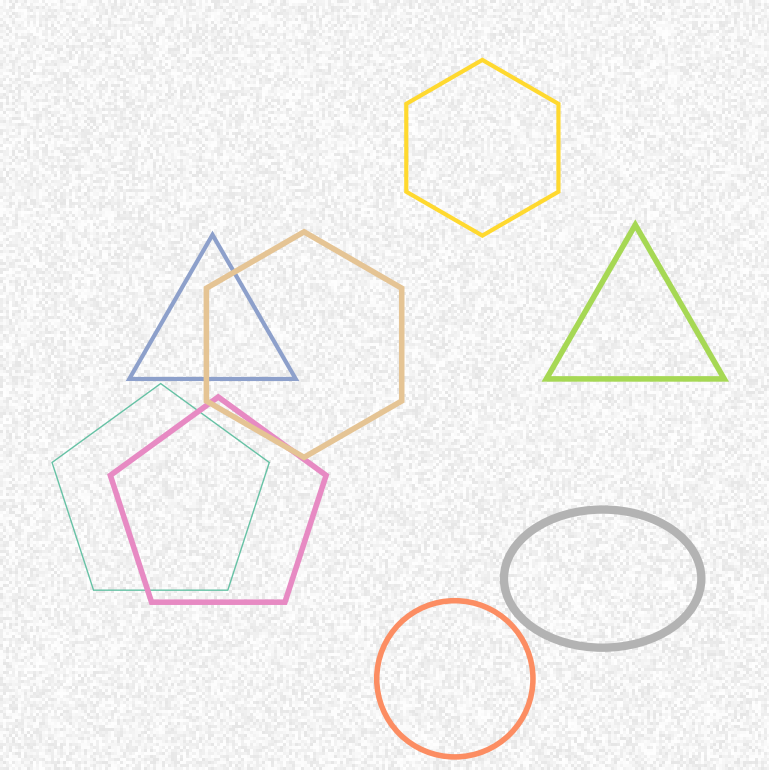[{"shape": "pentagon", "thickness": 0.5, "radius": 0.74, "center": [0.209, 0.354]}, {"shape": "circle", "thickness": 2, "radius": 0.51, "center": [0.591, 0.118]}, {"shape": "triangle", "thickness": 1.5, "radius": 0.62, "center": [0.276, 0.57]}, {"shape": "pentagon", "thickness": 2, "radius": 0.74, "center": [0.283, 0.337]}, {"shape": "triangle", "thickness": 2, "radius": 0.67, "center": [0.825, 0.575]}, {"shape": "hexagon", "thickness": 1.5, "radius": 0.57, "center": [0.626, 0.808]}, {"shape": "hexagon", "thickness": 2, "radius": 0.73, "center": [0.395, 0.552]}, {"shape": "oval", "thickness": 3, "radius": 0.64, "center": [0.783, 0.249]}]